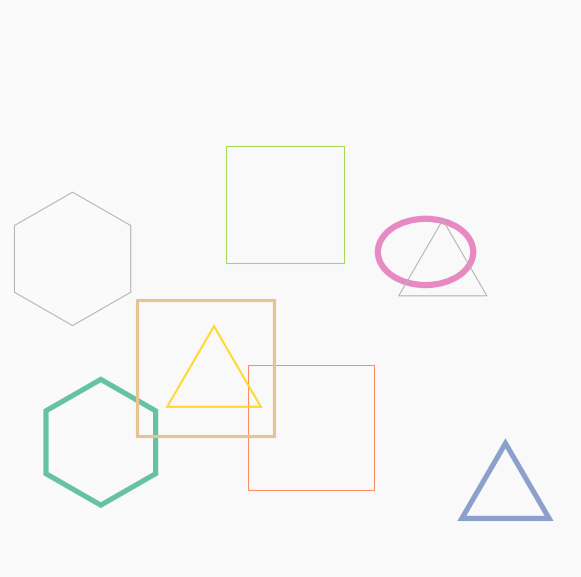[{"shape": "hexagon", "thickness": 2.5, "radius": 0.54, "center": [0.173, 0.233]}, {"shape": "square", "thickness": 0.5, "radius": 0.54, "center": [0.535, 0.259]}, {"shape": "triangle", "thickness": 2.5, "radius": 0.43, "center": [0.87, 0.145]}, {"shape": "oval", "thickness": 3, "radius": 0.41, "center": [0.732, 0.563]}, {"shape": "square", "thickness": 0.5, "radius": 0.51, "center": [0.49, 0.645]}, {"shape": "triangle", "thickness": 1, "radius": 0.47, "center": [0.368, 0.341]}, {"shape": "square", "thickness": 1.5, "radius": 0.59, "center": [0.354, 0.362]}, {"shape": "hexagon", "thickness": 0.5, "radius": 0.58, "center": [0.125, 0.551]}, {"shape": "triangle", "thickness": 0.5, "radius": 0.44, "center": [0.762, 0.531]}]